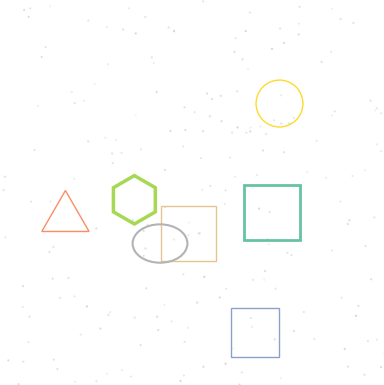[{"shape": "square", "thickness": 2, "radius": 0.36, "center": [0.706, 0.448]}, {"shape": "triangle", "thickness": 1, "radius": 0.35, "center": [0.17, 0.434]}, {"shape": "square", "thickness": 1, "radius": 0.31, "center": [0.663, 0.136]}, {"shape": "hexagon", "thickness": 2.5, "radius": 0.31, "center": [0.349, 0.481]}, {"shape": "circle", "thickness": 1, "radius": 0.3, "center": [0.726, 0.731]}, {"shape": "square", "thickness": 1, "radius": 0.36, "center": [0.49, 0.393]}, {"shape": "oval", "thickness": 1.5, "radius": 0.36, "center": [0.416, 0.367]}]